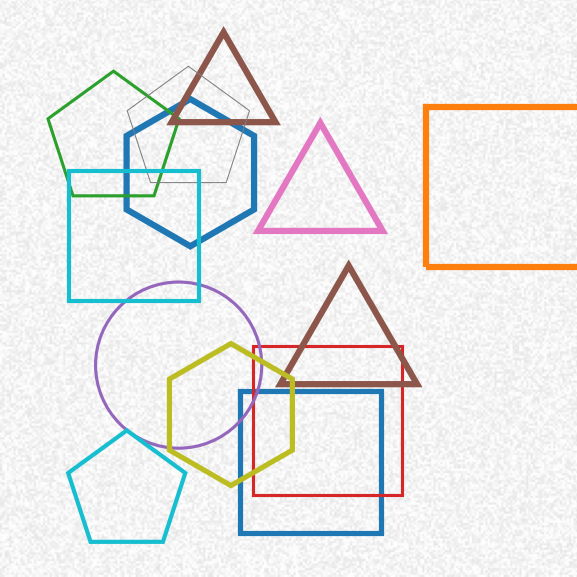[{"shape": "square", "thickness": 2.5, "radius": 0.61, "center": [0.537, 0.199]}, {"shape": "hexagon", "thickness": 3, "radius": 0.64, "center": [0.33, 0.7]}, {"shape": "square", "thickness": 3, "radius": 0.69, "center": [0.877, 0.676]}, {"shape": "pentagon", "thickness": 1.5, "radius": 0.6, "center": [0.197, 0.757]}, {"shape": "square", "thickness": 1.5, "radius": 0.65, "center": [0.567, 0.271]}, {"shape": "circle", "thickness": 1.5, "radius": 0.72, "center": [0.309, 0.367]}, {"shape": "triangle", "thickness": 3, "radius": 0.52, "center": [0.387, 0.839]}, {"shape": "triangle", "thickness": 3, "radius": 0.68, "center": [0.604, 0.402]}, {"shape": "triangle", "thickness": 3, "radius": 0.62, "center": [0.555, 0.662]}, {"shape": "pentagon", "thickness": 0.5, "radius": 0.56, "center": [0.326, 0.773]}, {"shape": "hexagon", "thickness": 2.5, "radius": 0.61, "center": [0.4, 0.281]}, {"shape": "pentagon", "thickness": 2, "radius": 0.53, "center": [0.219, 0.147]}, {"shape": "square", "thickness": 2, "radius": 0.56, "center": [0.232, 0.59]}]